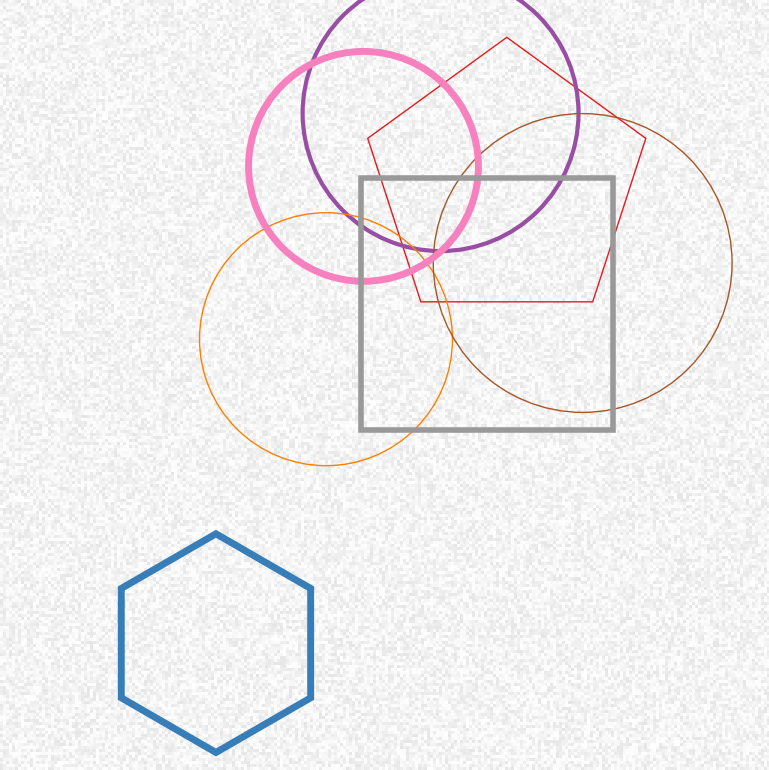[{"shape": "pentagon", "thickness": 0.5, "radius": 0.95, "center": [0.658, 0.762]}, {"shape": "hexagon", "thickness": 2.5, "radius": 0.71, "center": [0.28, 0.165]}, {"shape": "circle", "thickness": 1.5, "radius": 0.9, "center": [0.572, 0.853]}, {"shape": "circle", "thickness": 0.5, "radius": 0.82, "center": [0.423, 0.559]}, {"shape": "circle", "thickness": 0.5, "radius": 0.97, "center": [0.757, 0.658]}, {"shape": "circle", "thickness": 2.5, "radius": 0.75, "center": [0.472, 0.784]}, {"shape": "square", "thickness": 2, "radius": 0.82, "center": [0.632, 0.605]}]